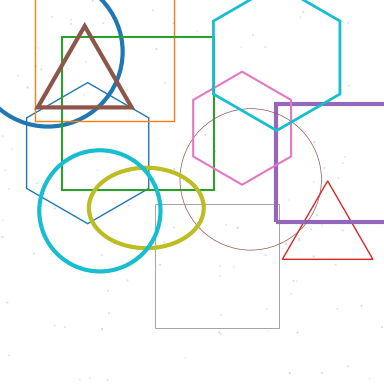[{"shape": "hexagon", "thickness": 1, "radius": 0.92, "center": [0.228, 0.602]}, {"shape": "circle", "thickness": 3, "radius": 0.97, "center": [0.124, 0.866]}, {"shape": "square", "thickness": 1, "radius": 0.9, "center": [0.273, 0.867]}, {"shape": "square", "thickness": 1.5, "radius": 0.99, "center": [0.358, 0.705]}, {"shape": "triangle", "thickness": 1, "radius": 0.68, "center": [0.851, 0.394]}, {"shape": "square", "thickness": 3, "radius": 0.77, "center": [0.872, 0.577]}, {"shape": "triangle", "thickness": 3, "radius": 0.7, "center": [0.22, 0.791]}, {"shape": "circle", "thickness": 0.5, "radius": 0.92, "center": [0.651, 0.534]}, {"shape": "hexagon", "thickness": 1.5, "radius": 0.73, "center": [0.629, 0.667]}, {"shape": "square", "thickness": 0.5, "radius": 0.81, "center": [0.563, 0.31]}, {"shape": "oval", "thickness": 3, "radius": 0.75, "center": [0.38, 0.46]}, {"shape": "hexagon", "thickness": 2, "radius": 0.95, "center": [0.719, 0.851]}, {"shape": "circle", "thickness": 3, "radius": 0.79, "center": [0.259, 0.452]}]